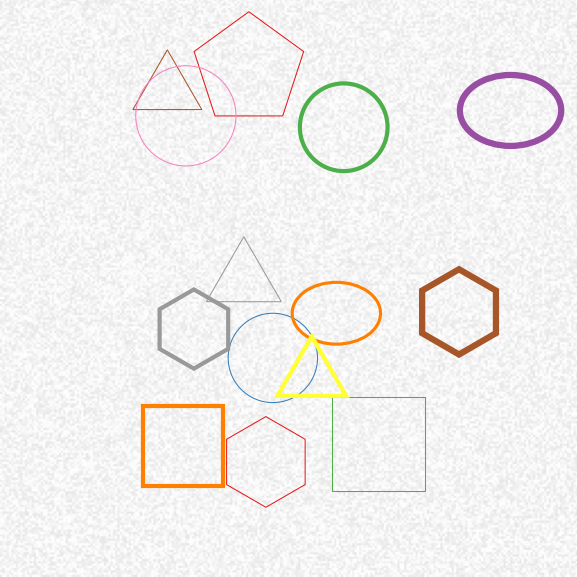[{"shape": "hexagon", "thickness": 0.5, "radius": 0.39, "center": [0.46, 0.199]}, {"shape": "pentagon", "thickness": 0.5, "radius": 0.5, "center": [0.431, 0.879]}, {"shape": "circle", "thickness": 0.5, "radius": 0.39, "center": [0.472, 0.379]}, {"shape": "square", "thickness": 0.5, "radius": 0.4, "center": [0.655, 0.231]}, {"shape": "circle", "thickness": 2, "radius": 0.38, "center": [0.595, 0.779]}, {"shape": "oval", "thickness": 3, "radius": 0.44, "center": [0.884, 0.808]}, {"shape": "square", "thickness": 2, "radius": 0.35, "center": [0.317, 0.226]}, {"shape": "oval", "thickness": 1.5, "radius": 0.38, "center": [0.582, 0.457]}, {"shape": "triangle", "thickness": 2, "radius": 0.34, "center": [0.54, 0.348]}, {"shape": "triangle", "thickness": 0.5, "radius": 0.34, "center": [0.29, 0.844]}, {"shape": "hexagon", "thickness": 3, "radius": 0.37, "center": [0.795, 0.459]}, {"shape": "circle", "thickness": 0.5, "radius": 0.43, "center": [0.322, 0.799]}, {"shape": "triangle", "thickness": 0.5, "radius": 0.37, "center": [0.422, 0.514]}, {"shape": "hexagon", "thickness": 2, "radius": 0.34, "center": [0.336, 0.429]}]